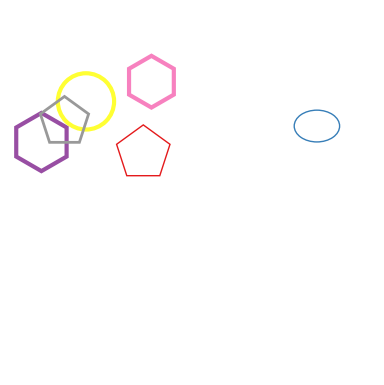[{"shape": "pentagon", "thickness": 1, "radius": 0.36, "center": [0.372, 0.603]}, {"shape": "oval", "thickness": 1, "radius": 0.29, "center": [0.823, 0.673]}, {"shape": "hexagon", "thickness": 3, "radius": 0.38, "center": [0.108, 0.631]}, {"shape": "circle", "thickness": 3, "radius": 0.37, "center": [0.223, 0.737]}, {"shape": "hexagon", "thickness": 3, "radius": 0.34, "center": [0.393, 0.788]}, {"shape": "pentagon", "thickness": 2, "radius": 0.33, "center": [0.168, 0.684]}]